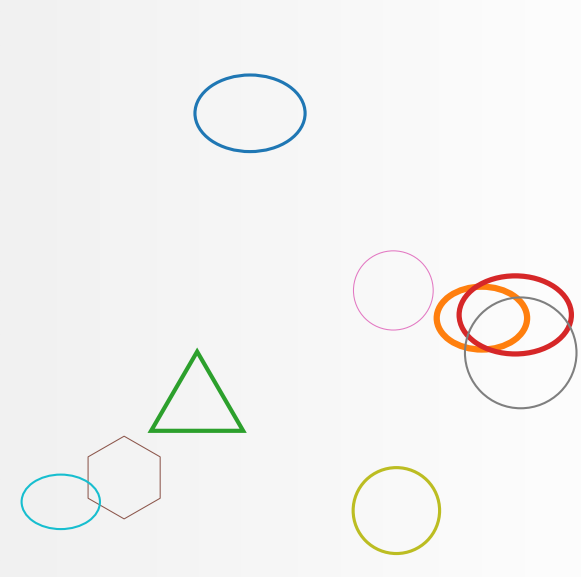[{"shape": "oval", "thickness": 1.5, "radius": 0.47, "center": [0.43, 0.803]}, {"shape": "oval", "thickness": 3, "radius": 0.39, "center": [0.829, 0.448]}, {"shape": "triangle", "thickness": 2, "radius": 0.46, "center": [0.339, 0.299]}, {"shape": "oval", "thickness": 2.5, "radius": 0.48, "center": [0.886, 0.454]}, {"shape": "hexagon", "thickness": 0.5, "radius": 0.36, "center": [0.214, 0.172]}, {"shape": "circle", "thickness": 0.5, "radius": 0.34, "center": [0.677, 0.496]}, {"shape": "circle", "thickness": 1, "radius": 0.48, "center": [0.896, 0.388]}, {"shape": "circle", "thickness": 1.5, "radius": 0.37, "center": [0.682, 0.115]}, {"shape": "oval", "thickness": 1, "radius": 0.34, "center": [0.105, 0.13]}]